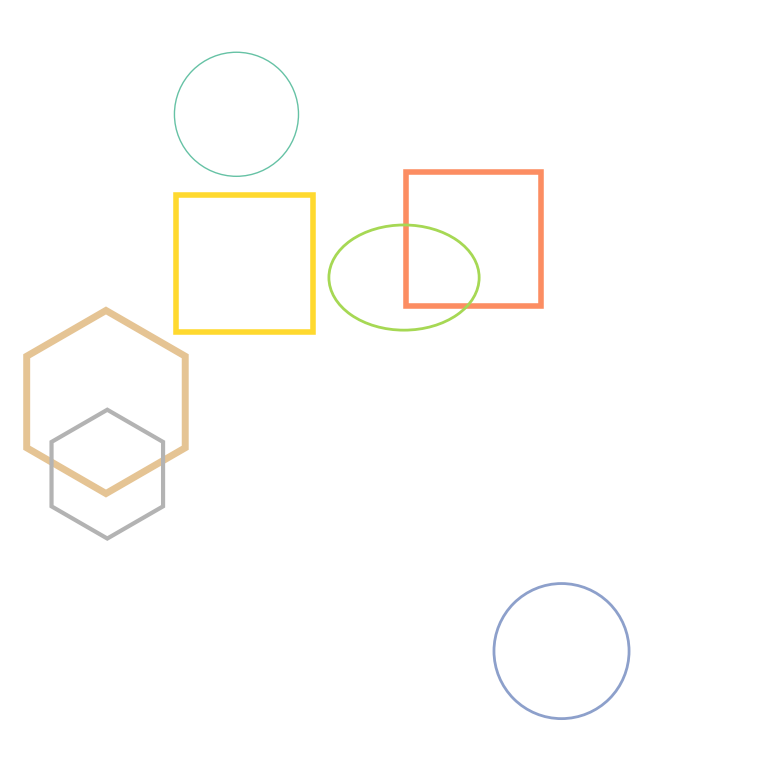[{"shape": "circle", "thickness": 0.5, "radius": 0.4, "center": [0.307, 0.852]}, {"shape": "square", "thickness": 2, "radius": 0.44, "center": [0.615, 0.69]}, {"shape": "circle", "thickness": 1, "radius": 0.44, "center": [0.729, 0.154]}, {"shape": "oval", "thickness": 1, "radius": 0.49, "center": [0.525, 0.64]}, {"shape": "square", "thickness": 2, "radius": 0.44, "center": [0.318, 0.658]}, {"shape": "hexagon", "thickness": 2.5, "radius": 0.59, "center": [0.138, 0.478]}, {"shape": "hexagon", "thickness": 1.5, "radius": 0.42, "center": [0.139, 0.384]}]